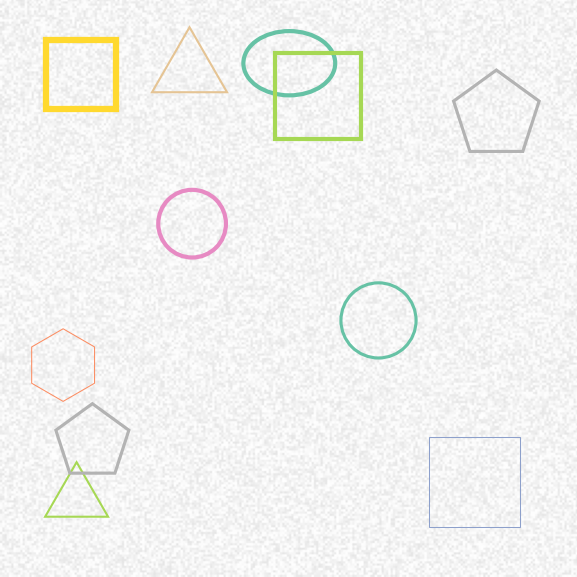[{"shape": "oval", "thickness": 2, "radius": 0.4, "center": [0.501, 0.89]}, {"shape": "circle", "thickness": 1.5, "radius": 0.33, "center": [0.655, 0.444]}, {"shape": "hexagon", "thickness": 0.5, "radius": 0.31, "center": [0.109, 0.367]}, {"shape": "square", "thickness": 0.5, "radius": 0.39, "center": [0.822, 0.165]}, {"shape": "circle", "thickness": 2, "radius": 0.29, "center": [0.333, 0.612]}, {"shape": "triangle", "thickness": 1, "radius": 0.31, "center": [0.133, 0.136]}, {"shape": "square", "thickness": 2, "radius": 0.37, "center": [0.55, 0.833]}, {"shape": "square", "thickness": 3, "radius": 0.3, "center": [0.141, 0.871]}, {"shape": "triangle", "thickness": 1, "radius": 0.38, "center": [0.328, 0.877]}, {"shape": "pentagon", "thickness": 1.5, "radius": 0.39, "center": [0.86, 0.8]}, {"shape": "pentagon", "thickness": 1.5, "radius": 0.33, "center": [0.16, 0.234]}]